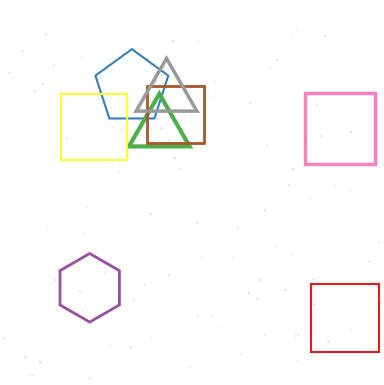[{"shape": "square", "thickness": 1.5, "radius": 0.44, "center": [0.895, 0.173]}, {"shape": "pentagon", "thickness": 1.5, "radius": 0.5, "center": [0.343, 0.773]}, {"shape": "triangle", "thickness": 3, "radius": 0.46, "center": [0.414, 0.665]}, {"shape": "hexagon", "thickness": 2, "radius": 0.45, "center": [0.233, 0.252]}, {"shape": "square", "thickness": 1.5, "radius": 0.43, "center": [0.244, 0.67]}, {"shape": "square", "thickness": 2, "radius": 0.37, "center": [0.456, 0.702]}, {"shape": "square", "thickness": 2.5, "radius": 0.46, "center": [0.883, 0.666]}, {"shape": "triangle", "thickness": 2.5, "radius": 0.46, "center": [0.432, 0.757]}]